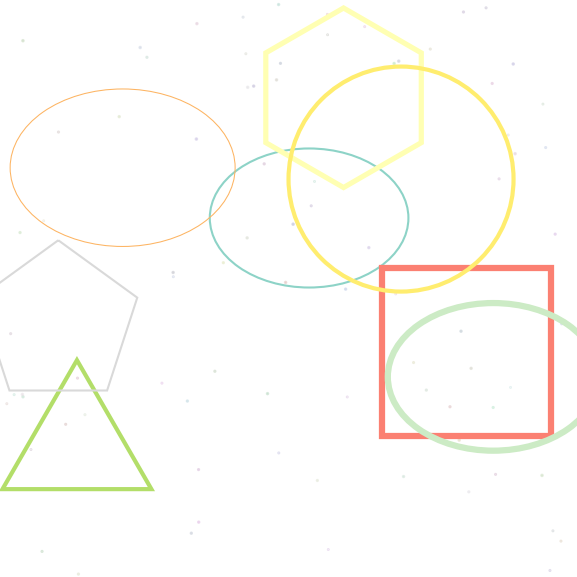[{"shape": "oval", "thickness": 1, "radius": 0.86, "center": [0.535, 0.622]}, {"shape": "hexagon", "thickness": 2.5, "radius": 0.78, "center": [0.595, 0.83]}, {"shape": "square", "thickness": 3, "radius": 0.73, "center": [0.808, 0.389]}, {"shape": "oval", "thickness": 0.5, "radius": 0.97, "center": [0.212, 0.709]}, {"shape": "triangle", "thickness": 2, "radius": 0.74, "center": [0.133, 0.227]}, {"shape": "pentagon", "thickness": 1, "radius": 0.72, "center": [0.101, 0.439]}, {"shape": "oval", "thickness": 3, "radius": 0.91, "center": [0.854, 0.347]}, {"shape": "circle", "thickness": 2, "radius": 0.97, "center": [0.694, 0.689]}]